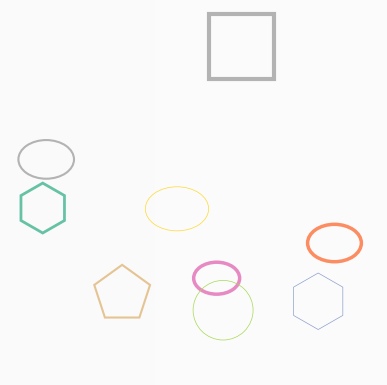[{"shape": "hexagon", "thickness": 2, "radius": 0.32, "center": [0.11, 0.46]}, {"shape": "oval", "thickness": 2.5, "radius": 0.35, "center": [0.863, 0.369]}, {"shape": "hexagon", "thickness": 0.5, "radius": 0.37, "center": [0.821, 0.217]}, {"shape": "oval", "thickness": 2.5, "radius": 0.3, "center": [0.559, 0.277]}, {"shape": "circle", "thickness": 0.5, "radius": 0.39, "center": [0.576, 0.194]}, {"shape": "oval", "thickness": 0.5, "radius": 0.41, "center": [0.457, 0.458]}, {"shape": "pentagon", "thickness": 1.5, "radius": 0.38, "center": [0.315, 0.236]}, {"shape": "oval", "thickness": 1.5, "radius": 0.36, "center": [0.119, 0.586]}, {"shape": "square", "thickness": 3, "radius": 0.42, "center": [0.624, 0.88]}]